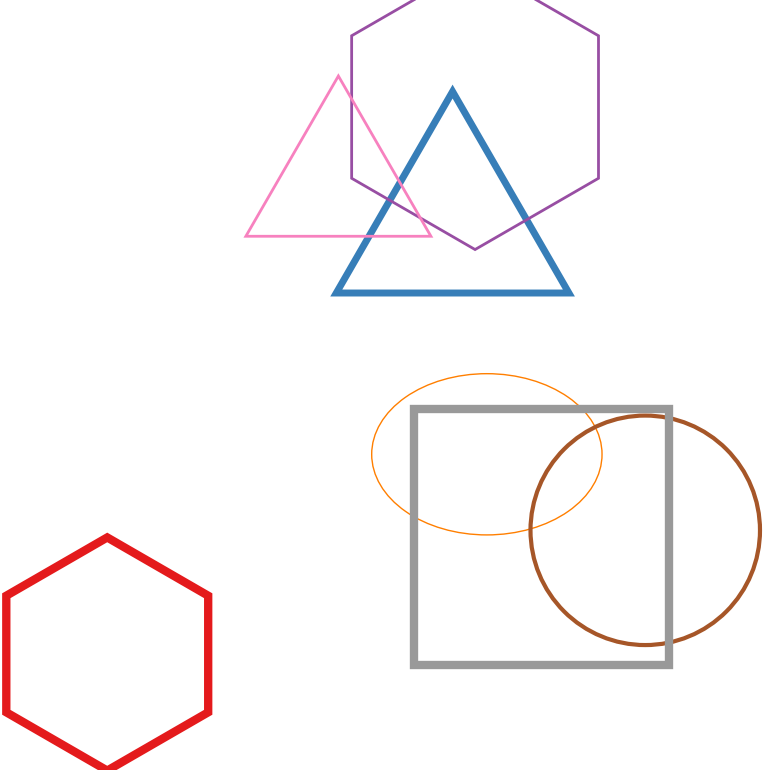[{"shape": "hexagon", "thickness": 3, "radius": 0.76, "center": [0.139, 0.151]}, {"shape": "triangle", "thickness": 2.5, "radius": 0.87, "center": [0.588, 0.707]}, {"shape": "hexagon", "thickness": 1, "radius": 0.93, "center": [0.617, 0.861]}, {"shape": "oval", "thickness": 0.5, "radius": 0.75, "center": [0.632, 0.41]}, {"shape": "circle", "thickness": 1.5, "radius": 0.75, "center": [0.838, 0.311]}, {"shape": "triangle", "thickness": 1, "radius": 0.69, "center": [0.439, 0.763]}, {"shape": "square", "thickness": 3, "radius": 0.83, "center": [0.704, 0.302]}]